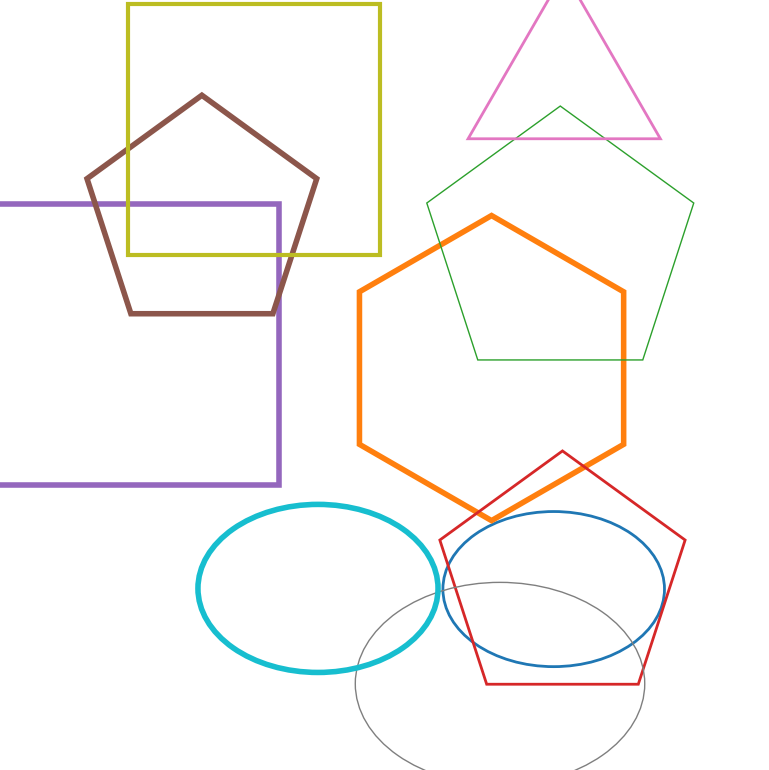[{"shape": "oval", "thickness": 1, "radius": 0.72, "center": [0.719, 0.235]}, {"shape": "hexagon", "thickness": 2, "radius": 0.99, "center": [0.638, 0.522]}, {"shape": "pentagon", "thickness": 0.5, "radius": 0.91, "center": [0.728, 0.68]}, {"shape": "pentagon", "thickness": 1, "radius": 0.84, "center": [0.731, 0.247]}, {"shape": "square", "thickness": 2, "radius": 0.91, "center": [0.181, 0.552]}, {"shape": "pentagon", "thickness": 2, "radius": 0.78, "center": [0.262, 0.719]}, {"shape": "triangle", "thickness": 1, "radius": 0.72, "center": [0.733, 0.892]}, {"shape": "oval", "thickness": 0.5, "radius": 0.94, "center": [0.649, 0.112]}, {"shape": "square", "thickness": 1.5, "radius": 0.82, "center": [0.33, 0.832]}, {"shape": "oval", "thickness": 2, "radius": 0.78, "center": [0.413, 0.236]}]